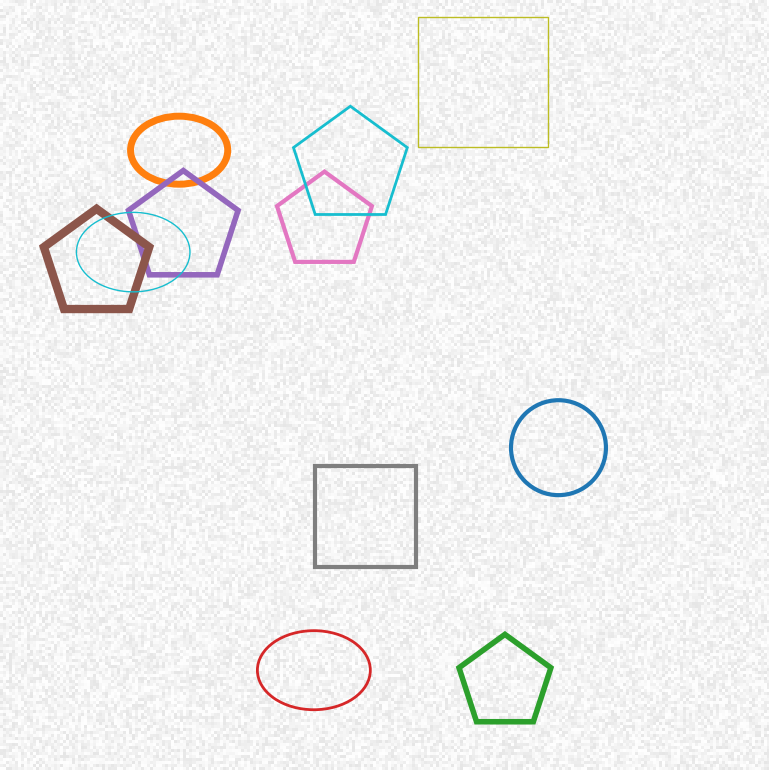[{"shape": "circle", "thickness": 1.5, "radius": 0.31, "center": [0.725, 0.419]}, {"shape": "oval", "thickness": 2.5, "radius": 0.32, "center": [0.233, 0.805]}, {"shape": "pentagon", "thickness": 2, "radius": 0.31, "center": [0.656, 0.113]}, {"shape": "oval", "thickness": 1, "radius": 0.37, "center": [0.408, 0.13]}, {"shape": "pentagon", "thickness": 2, "radius": 0.37, "center": [0.238, 0.704]}, {"shape": "pentagon", "thickness": 3, "radius": 0.36, "center": [0.125, 0.657]}, {"shape": "pentagon", "thickness": 1.5, "radius": 0.32, "center": [0.421, 0.712]}, {"shape": "square", "thickness": 1.5, "radius": 0.33, "center": [0.475, 0.33]}, {"shape": "square", "thickness": 0.5, "radius": 0.42, "center": [0.627, 0.893]}, {"shape": "oval", "thickness": 0.5, "radius": 0.37, "center": [0.173, 0.673]}, {"shape": "pentagon", "thickness": 1, "radius": 0.39, "center": [0.455, 0.784]}]